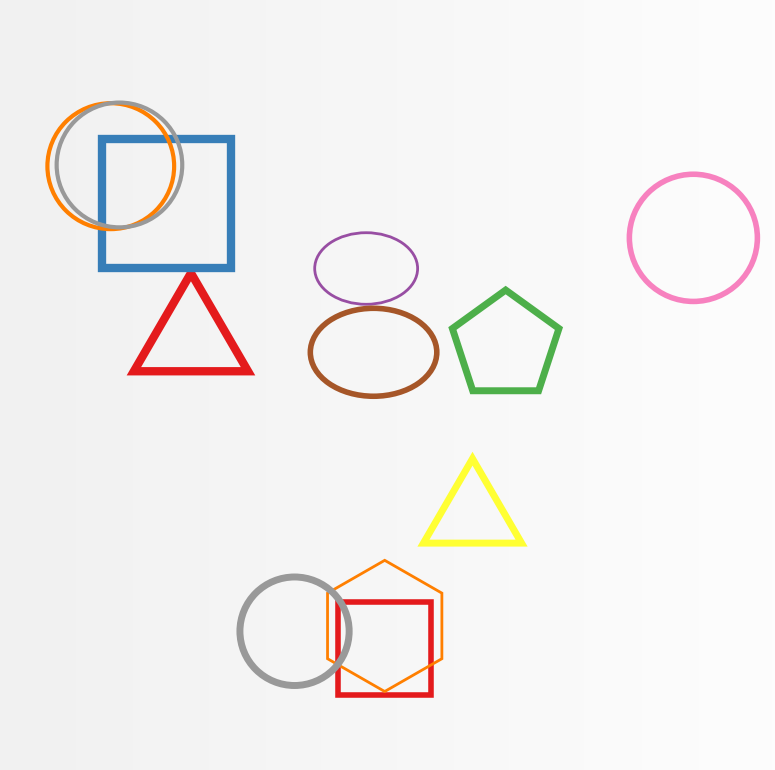[{"shape": "triangle", "thickness": 3, "radius": 0.43, "center": [0.246, 0.56]}, {"shape": "square", "thickness": 2, "radius": 0.3, "center": [0.496, 0.157]}, {"shape": "square", "thickness": 3, "radius": 0.42, "center": [0.215, 0.736]}, {"shape": "pentagon", "thickness": 2.5, "radius": 0.36, "center": [0.652, 0.551]}, {"shape": "oval", "thickness": 1, "radius": 0.33, "center": [0.472, 0.651]}, {"shape": "hexagon", "thickness": 1, "radius": 0.43, "center": [0.496, 0.187]}, {"shape": "circle", "thickness": 1.5, "radius": 0.41, "center": [0.143, 0.784]}, {"shape": "triangle", "thickness": 2.5, "radius": 0.37, "center": [0.61, 0.331]}, {"shape": "oval", "thickness": 2, "radius": 0.41, "center": [0.482, 0.543]}, {"shape": "circle", "thickness": 2, "radius": 0.41, "center": [0.895, 0.691]}, {"shape": "circle", "thickness": 1.5, "radius": 0.41, "center": [0.154, 0.786]}, {"shape": "circle", "thickness": 2.5, "radius": 0.35, "center": [0.38, 0.18]}]